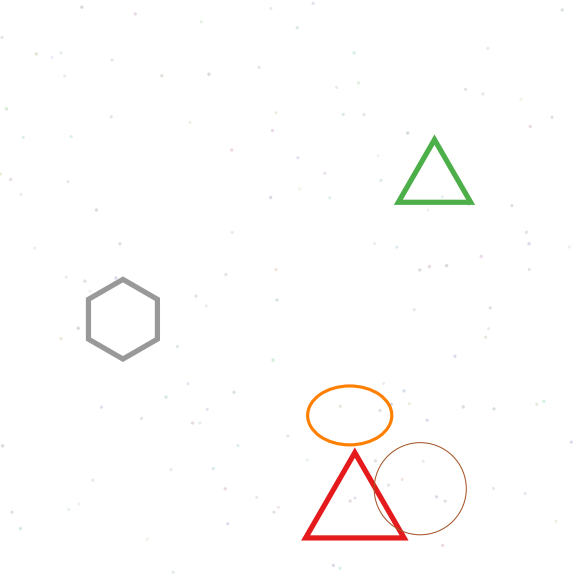[{"shape": "triangle", "thickness": 2.5, "radius": 0.49, "center": [0.614, 0.117]}, {"shape": "triangle", "thickness": 2.5, "radius": 0.36, "center": [0.752, 0.685]}, {"shape": "oval", "thickness": 1.5, "radius": 0.36, "center": [0.606, 0.28]}, {"shape": "circle", "thickness": 0.5, "radius": 0.4, "center": [0.728, 0.153]}, {"shape": "hexagon", "thickness": 2.5, "radius": 0.34, "center": [0.213, 0.446]}]